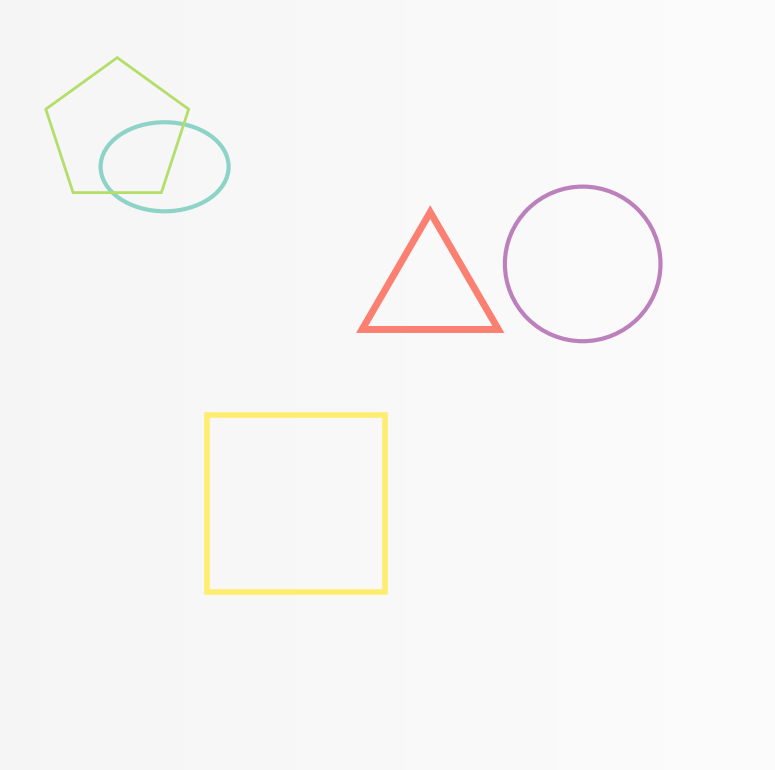[{"shape": "oval", "thickness": 1.5, "radius": 0.41, "center": [0.212, 0.783]}, {"shape": "triangle", "thickness": 2.5, "radius": 0.51, "center": [0.555, 0.623]}, {"shape": "pentagon", "thickness": 1, "radius": 0.48, "center": [0.151, 0.828]}, {"shape": "circle", "thickness": 1.5, "radius": 0.5, "center": [0.752, 0.657]}, {"shape": "square", "thickness": 2, "radius": 0.57, "center": [0.382, 0.346]}]